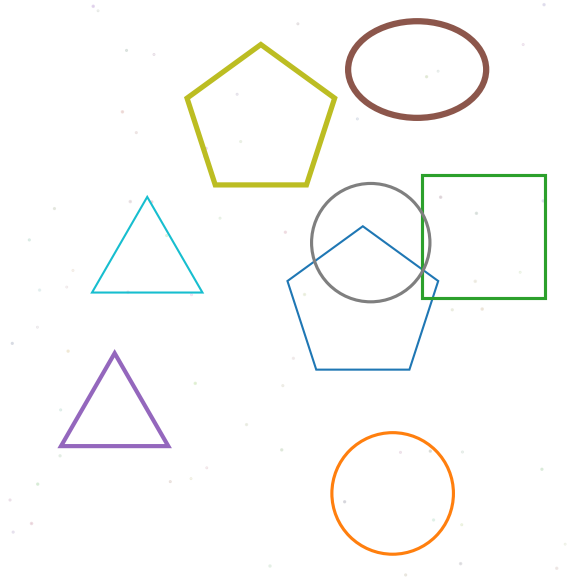[{"shape": "pentagon", "thickness": 1, "radius": 0.69, "center": [0.628, 0.47]}, {"shape": "circle", "thickness": 1.5, "radius": 0.53, "center": [0.68, 0.145]}, {"shape": "square", "thickness": 1.5, "radius": 0.53, "center": [0.837, 0.59]}, {"shape": "triangle", "thickness": 2, "radius": 0.54, "center": [0.199, 0.28]}, {"shape": "oval", "thickness": 3, "radius": 0.6, "center": [0.722, 0.879]}, {"shape": "circle", "thickness": 1.5, "radius": 0.51, "center": [0.642, 0.579]}, {"shape": "pentagon", "thickness": 2.5, "radius": 0.67, "center": [0.452, 0.788]}, {"shape": "triangle", "thickness": 1, "radius": 0.55, "center": [0.255, 0.548]}]